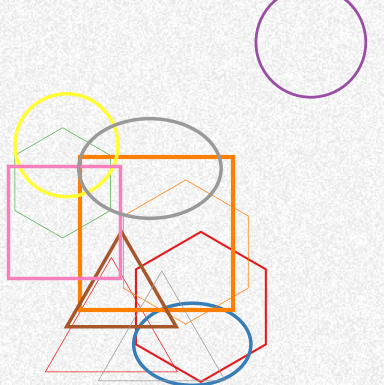[{"shape": "hexagon", "thickness": 1.5, "radius": 0.97, "center": [0.522, 0.203]}, {"shape": "triangle", "thickness": 0.5, "radius": 0.99, "center": [0.289, 0.133]}, {"shape": "oval", "thickness": 2.5, "radius": 0.76, "center": [0.499, 0.106]}, {"shape": "hexagon", "thickness": 0.5, "radius": 0.72, "center": [0.163, 0.525]}, {"shape": "circle", "thickness": 2, "radius": 0.71, "center": [0.807, 0.89]}, {"shape": "hexagon", "thickness": 0.5, "radius": 0.94, "center": [0.483, 0.345]}, {"shape": "square", "thickness": 3, "radius": 0.99, "center": [0.407, 0.393]}, {"shape": "circle", "thickness": 2.5, "radius": 0.67, "center": [0.173, 0.623]}, {"shape": "triangle", "thickness": 2.5, "radius": 0.82, "center": [0.315, 0.234]}, {"shape": "square", "thickness": 2.5, "radius": 0.73, "center": [0.166, 0.423]}, {"shape": "triangle", "thickness": 0.5, "radius": 0.95, "center": [0.42, 0.106]}, {"shape": "oval", "thickness": 2.5, "radius": 0.92, "center": [0.39, 0.562]}]